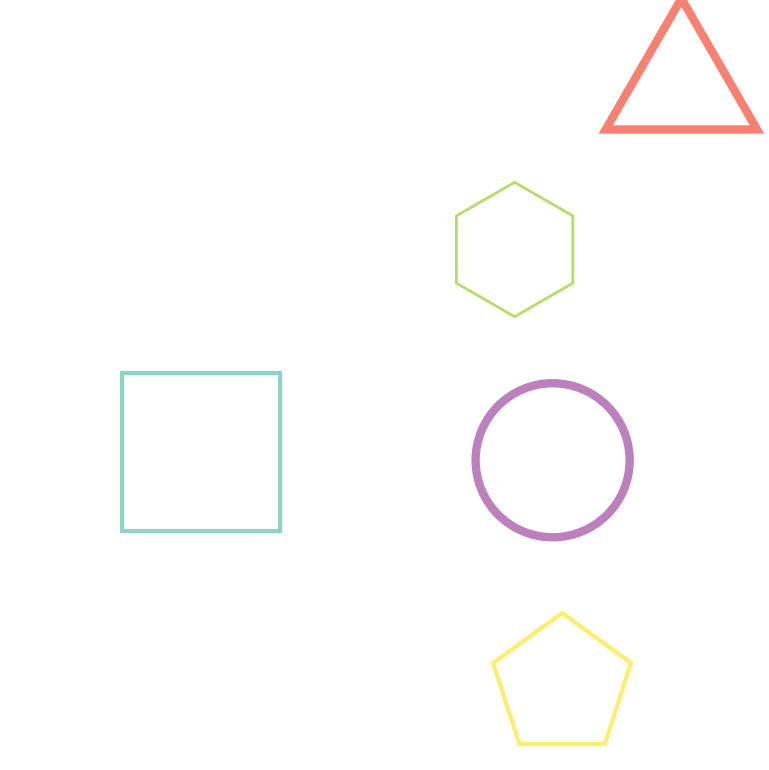[{"shape": "square", "thickness": 1.5, "radius": 0.51, "center": [0.261, 0.413]}, {"shape": "triangle", "thickness": 3, "radius": 0.57, "center": [0.885, 0.889]}, {"shape": "hexagon", "thickness": 1, "radius": 0.44, "center": [0.668, 0.676]}, {"shape": "circle", "thickness": 3, "radius": 0.5, "center": [0.718, 0.402]}, {"shape": "pentagon", "thickness": 1.5, "radius": 0.47, "center": [0.73, 0.11]}]